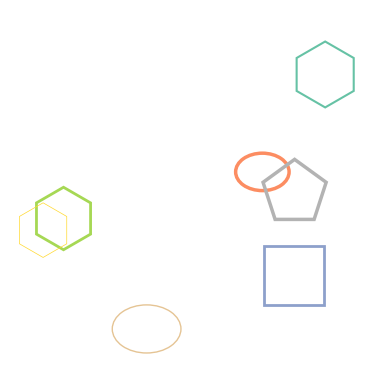[{"shape": "hexagon", "thickness": 1.5, "radius": 0.43, "center": [0.845, 0.807]}, {"shape": "oval", "thickness": 2.5, "radius": 0.35, "center": [0.681, 0.554]}, {"shape": "square", "thickness": 2, "radius": 0.39, "center": [0.764, 0.284]}, {"shape": "hexagon", "thickness": 2, "radius": 0.41, "center": [0.165, 0.432]}, {"shape": "hexagon", "thickness": 0.5, "radius": 0.35, "center": [0.112, 0.402]}, {"shape": "oval", "thickness": 1, "radius": 0.45, "center": [0.381, 0.146]}, {"shape": "pentagon", "thickness": 2.5, "radius": 0.43, "center": [0.765, 0.5]}]